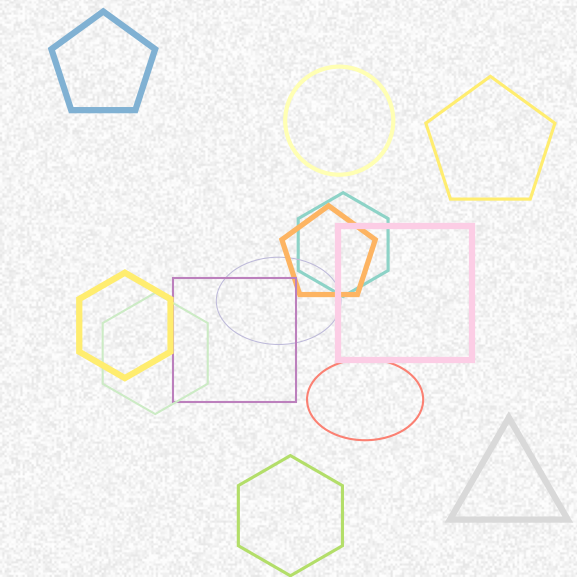[{"shape": "hexagon", "thickness": 1.5, "radius": 0.45, "center": [0.594, 0.576]}, {"shape": "circle", "thickness": 2, "radius": 0.47, "center": [0.587, 0.79]}, {"shape": "oval", "thickness": 0.5, "radius": 0.54, "center": [0.483, 0.478]}, {"shape": "oval", "thickness": 1, "radius": 0.5, "center": [0.632, 0.307]}, {"shape": "pentagon", "thickness": 3, "radius": 0.47, "center": [0.179, 0.885]}, {"shape": "pentagon", "thickness": 2.5, "radius": 0.42, "center": [0.569, 0.558]}, {"shape": "hexagon", "thickness": 1.5, "radius": 0.52, "center": [0.503, 0.106]}, {"shape": "square", "thickness": 3, "radius": 0.58, "center": [0.701, 0.492]}, {"shape": "triangle", "thickness": 3, "radius": 0.59, "center": [0.881, 0.158]}, {"shape": "square", "thickness": 1, "radius": 0.53, "center": [0.406, 0.41]}, {"shape": "hexagon", "thickness": 1, "radius": 0.53, "center": [0.269, 0.387]}, {"shape": "hexagon", "thickness": 3, "radius": 0.46, "center": [0.216, 0.436]}, {"shape": "pentagon", "thickness": 1.5, "radius": 0.59, "center": [0.849, 0.749]}]